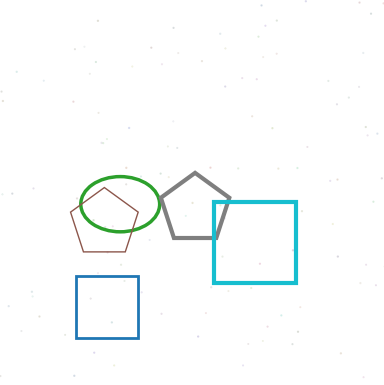[{"shape": "square", "thickness": 2, "radius": 0.4, "center": [0.278, 0.203]}, {"shape": "oval", "thickness": 2.5, "radius": 0.51, "center": [0.312, 0.47]}, {"shape": "pentagon", "thickness": 1, "radius": 0.46, "center": [0.271, 0.42]}, {"shape": "pentagon", "thickness": 3, "radius": 0.47, "center": [0.507, 0.457]}, {"shape": "square", "thickness": 3, "radius": 0.53, "center": [0.663, 0.37]}]